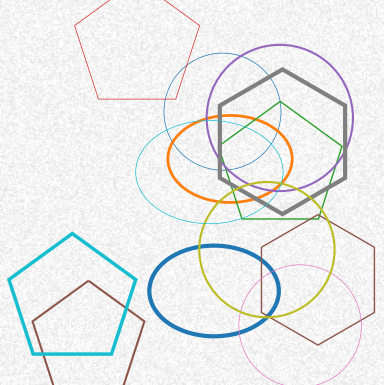[{"shape": "circle", "thickness": 0.5, "radius": 0.76, "center": [0.578, 0.71]}, {"shape": "oval", "thickness": 3, "radius": 0.84, "center": [0.556, 0.244]}, {"shape": "oval", "thickness": 2, "radius": 0.81, "center": [0.597, 0.587]}, {"shape": "pentagon", "thickness": 1, "radius": 0.84, "center": [0.728, 0.568]}, {"shape": "pentagon", "thickness": 0.5, "radius": 0.85, "center": [0.356, 0.881]}, {"shape": "circle", "thickness": 1.5, "radius": 0.95, "center": [0.727, 0.694]}, {"shape": "pentagon", "thickness": 1.5, "radius": 0.76, "center": [0.23, 0.118]}, {"shape": "hexagon", "thickness": 1, "radius": 0.85, "center": [0.826, 0.273]}, {"shape": "circle", "thickness": 0.5, "radius": 0.8, "center": [0.78, 0.153]}, {"shape": "hexagon", "thickness": 3, "radius": 0.94, "center": [0.734, 0.632]}, {"shape": "circle", "thickness": 1.5, "radius": 0.88, "center": [0.693, 0.351]}, {"shape": "oval", "thickness": 0.5, "radius": 0.96, "center": [0.544, 0.553]}, {"shape": "pentagon", "thickness": 2.5, "radius": 0.87, "center": [0.188, 0.22]}]